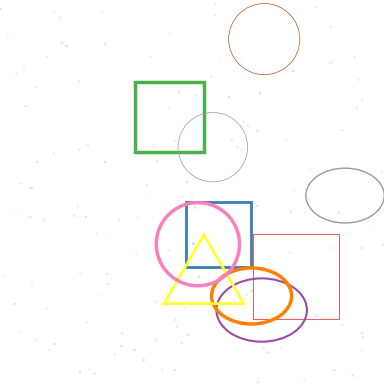[{"shape": "square", "thickness": 0.5, "radius": 0.55, "center": [0.769, 0.282]}, {"shape": "square", "thickness": 2, "radius": 0.43, "center": [0.568, 0.39]}, {"shape": "square", "thickness": 2.5, "radius": 0.45, "center": [0.44, 0.696]}, {"shape": "oval", "thickness": 1.5, "radius": 0.59, "center": [0.68, 0.195]}, {"shape": "oval", "thickness": 2.5, "radius": 0.52, "center": [0.654, 0.231]}, {"shape": "triangle", "thickness": 2, "radius": 0.6, "center": [0.53, 0.271]}, {"shape": "circle", "thickness": 0.5, "radius": 0.46, "center": [0.686, 0.898]}, {"shape": "circle", "thickness": 2.5, "radius": 0.54, "center": [0.514, 0.366]}, {"shape": "circle", "thickness": 0.5, "radius": 0.45, "center": [0.553, 0.618]}, {"shape": "oval", "thickness": 1, "radius": 0.51, "center": [0.896, 0.492]}]